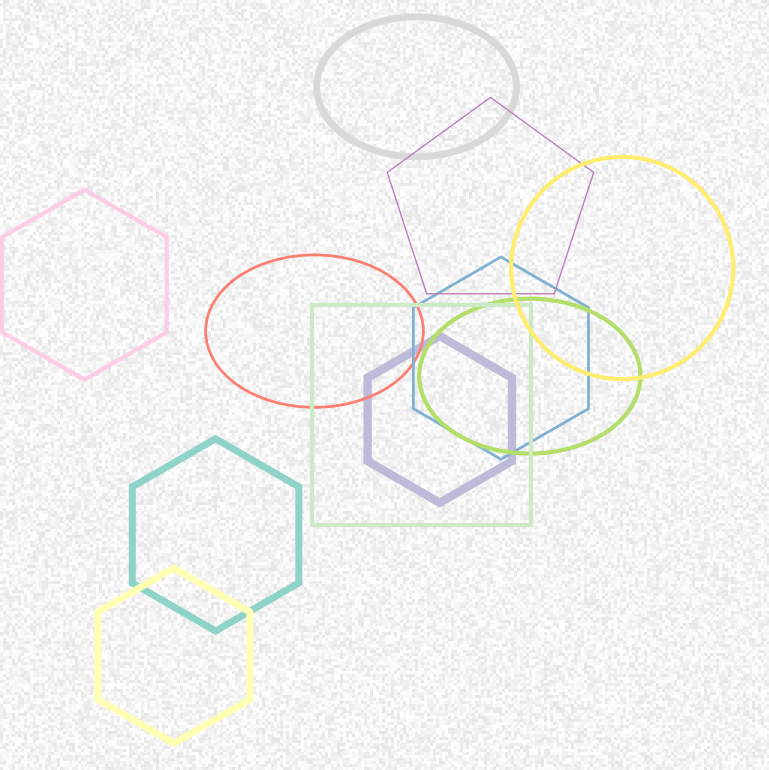[{"shape": "hexagon", "thickness": 2.5, "radius": 0.62, "center": [0.28, 0.305]}, {"shape": "hexagon", "thickness": 2.5, "radius": 0.57, "center": [0.226, 0.148]}, {"shape": "hexagon", "thickness": 3, "radius": 0.54, "center": [0.571, 0.455]}, {"shape": "oval", "thickness": 1, "radius": 0.71, "center": [0.408, 0.57]}, {"shape": "hexagon", "thickness": 1, "radius": 0.66, "center": [0.651, 0.535]}, {"shape": "oval", "thickness": 1.5, "radius": 0.72, "center": [0.688, 0.512]}, {"shape": "hexagon", "thickness": 1.5, "radius": 0.62, "center": [0.11, 0.63]}, {"shape": "oval", "thickness": 2.5, "radius": 0.65, "center": [0.541, 0.887]}, {"shape": "pentagon", "thickness": 0.5, "radius": 0.7, "center": [0.637, 0.733]}, {"shape": "square", "thickness": 1.5, "radius": 0.71, "center": [0.547, 0.461]}, {"shape": "circle", "thickness": 1.5, "radius": 0.72, "center": [0.808, 0.652]}]